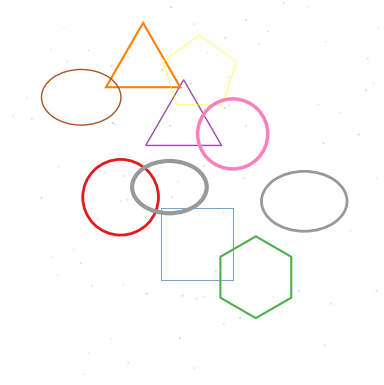[{"shape": "circle", "thickness": 2, "radius": 0.49, "center": [0.313, 0.488]}, {"shape": "square", "thickness": 0.5, "radius": 0.47, "center": [0.512, 0.367]}, {"shape": "hexagon", "thickness": 1.5, "radius": 0.53, "center": [0.664, 0.28]}, {"shape": "triangle", "thickness": 1, "radius": 0.57, "center": [0.477, 0.679]}, {"shape": "triangle", "thickness": 1.5, "radius": 0.56, "center": [0.372, 0.829]}, {"shape": "pentagon", "thickness": 0.5, "radius": 0.5, "center": [0.518, 0.809]}, {"shape": "oval", "thickness": 1, "radius": 0.52, "center": [0.211, 0.747]}, {"shape": "circle", "thickness": 2.5, "radius": 0.46, "center": [0.604, 0.652]}, {"shape": "oval", "thickness": 2, "radius": 0.56, "center": [0.79, 0.477]}, {"shape": "oval", "thickness": 3, "radius": 0.48, "center": [0.44, 0.514]}]